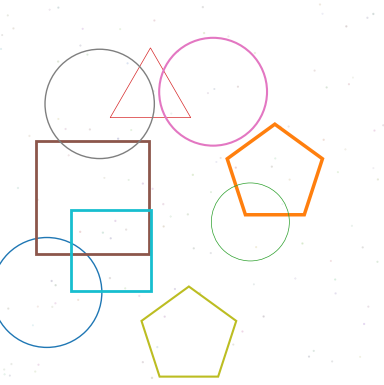[{"shape": "circle", "thickness": 1, "radius": 0.71, "center": [0.122, 0.24]}, {"shape": "pentagon", "thickness": 2.5, "radius": 0.65, "center": [0.714, 0.547]}, {"shape": "circle", "thickness": 0.5, "radius": 0.51, "center": [0.65, 0.424]}, {"shape": "triangle", "thickness": 0.5, "radius": 0.6, "center": [0.391, 0.755]}, {"shape": "square", "thickness": 2, "radius": 0.73, "center": [0.24, 0.487]}, {"shape": "circle", "thickness": 1.5, "radius": 0.7, "center": [0.554, 0.762]}, {"shape": "circle", "thickness": 1, "radius": 0.71, "center": [0.259, 0.73]}, {"shape": "pentagon", "thickness": 1.5, "radius": 0.65, "center": [0.491, 0.126]}, {"shape": "square", "thickness": 2, "radius": 0.52, "center": [0.287, 0.349]}]